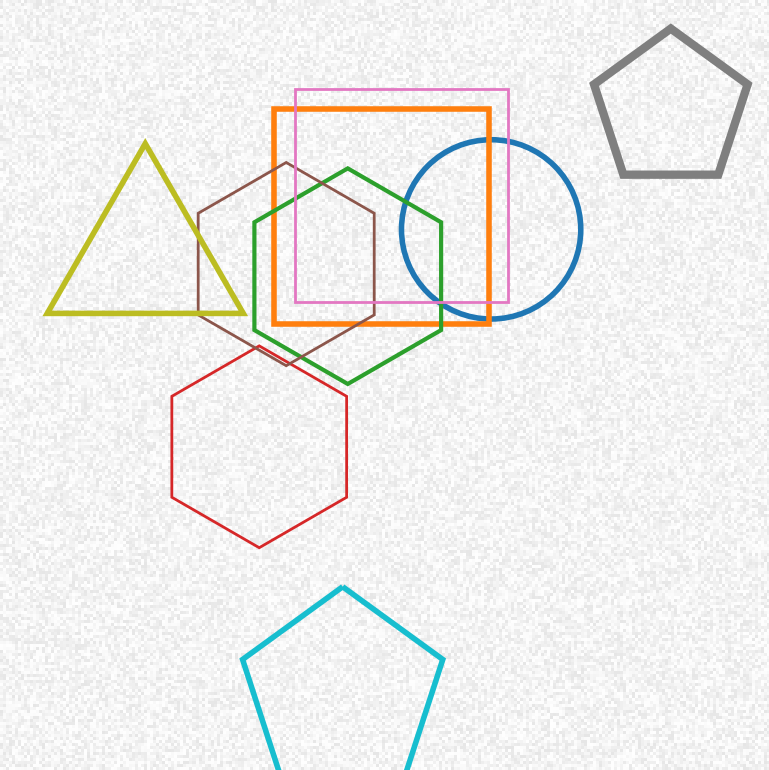[{"shape": "circle", "thickness": 2, "radius": 0.58, "center": [0.638, 0.702]}, {"shape": "square", "thickness": 2, "radius": 0.7, "center": [0.495, 0.718]}, {"shape": "hexagon", "thickness": 1.5, "radius": 0.7, "center": [0.452, 0.641]}, {"shape": "hexagon", "thickness": 1, "radius": 0.66, "center": [0.337, 0.42]}, {"shape": "hexagon", "thickness": 1, "radius": 0.66, "center": [0.372, 0.657]}, {"shape": "square", "thickness": 1, "radius": 0.69, "center": [0.521, 0.747]}, {"shape": "pentagon", "thickness": 3, "radius": 0.52, "center": [0.871, 0.858]}, {"shape": "triangle", "thickness": 2, "radius": 0.73, "center": [0.189, 0.666]}, {"shape": "pentagon", "thickness": 2, "radius": 0.68, "center": [0.445, 0.101]}]